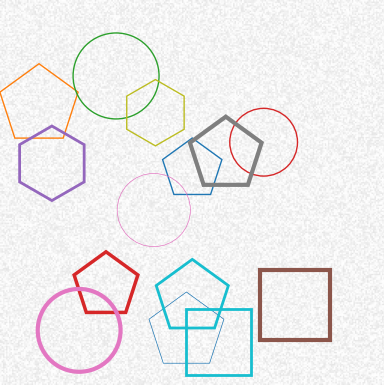[{"shape": "pentagon", "thickness": 1, "radius": 0.41, "center": [0.499, 0.56]}, {"shape": "pentagon", "thickness": 0.5, "radius": 0.51, "center": [0.484, 0.139]}, {"shape": "pentagon", "thickness": 1, "radius": 0.53, "center": [0.101, 0.728]}, {"shape": "circle", "thickness": 1, "radius": 0.56, "center": [0.301, 0.803]}, {"shape": "circle", "thickness": 1, "radius": 0.44, "center": [0.685, 0.631]}, {"shape": "pentagon", "thickness": 2.5, "radius": 0.44, "center": [0.275, 0.259]}, {"shape": "hexagon", "thickness": 2, "radius": 0.48, "center": [0.135, 0.576]}, {"shape": "square", "thickness": 3, "radius": 0.46, "center": [0.766, 0.208]}, {"shape": "circle", "thickness": 3, "radius": 0.54, "center": [0.206, 0.142]}, {"shape": "circle", "thickness": 0.5, "radius": 0.48, "center": [0.399, 0.454]}, {"shape": "pentagon", "thickness": 3, "radius": 0.49, "center": [0.586, 0.599]}, {"shape": "hexagon", "thickness": 1, "radius": 0.43, "center": [0.404, 0.707]}, {"shape": "square", "thickness": 2, "radius": 0.42, "center": [0.568, 0.112]}, {"shape": "pentagon", "thickness": 2, "radius": 0.49, "center": [0.499, 0.228]}]